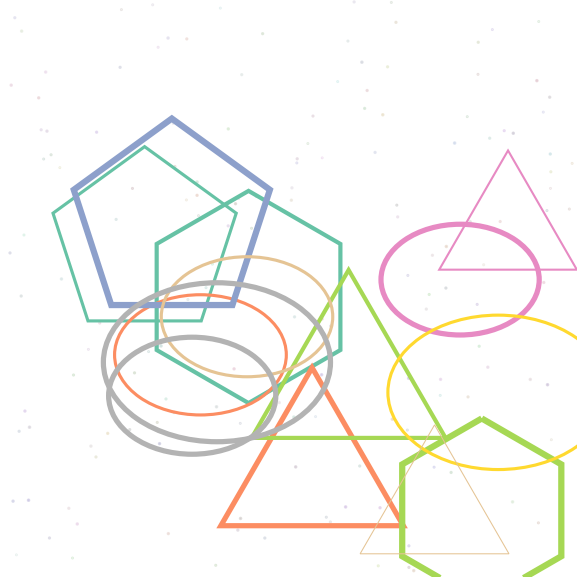[{"shape": "pentagon", "thickness": 1.5, "radius": 0.83, "center": [0.25, 0.578]}, {"shape": "hexagon", "thickness": 2, "radius": 0.92, "center": [0.43, 0.485]}, {"shape": "oval", "thickness": 1.5, "radius": 0.74, "center": [0.347, 0.385]}, {"shape": "triangle", "thickness": 2.5, "radius": 0.91, "center": [0.54, 0.18]}, {"shape": "pentagon", "thickness": 3, "radius": 0.89, "center": [0.298, 0.615]}, {"shape": "oval", "thickness": 2.5, "radius": 0.68, "center": [0.797, 0.515]}, {"shape": "triangle", "thickness": 1, "radius": 0.69, "center": [0.88, 0.601]}, {"shape": "hexagon", "thickness": 3, "radius": 0.8, "center": [0.834, 0.115]}, {"shape": "triangle", "thickness": 2, "radius": 0.97, "center": [0.604, 0.338]}, {"shape": "oval", "thickness": 1.5, "radius": 0.95, "center": [0.863, 0.32]}, {"shape": "oval", "thickness": 1.5, "radius": 0.74, "center": [0.428, 0.451]}, {"shape": "triangle", "thickness": 0.5, "radius": 0.74, "center": [0.752, 0.115]}, {"shape": "oval", "thickness": 2.5, "radius": 0.98, "center": [0.376, 0.372]}, {"shape": "oval", "thickness": 2.5, "radius": 0.72, "center": [0.333, 0.314]}]